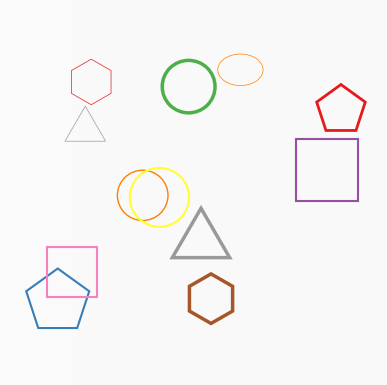[{"shape": "pentagon", "thickness": 2, "radius": 0.33, "center": [0.88, 0.714]}, {"shape": "hexagon", "thickness": 0.5, "radius": 0.3, "center": [0.235, 0.787]}, {"shape": "pentagon", "thickness": 1.5, "radius": 0.43, "center": [0.149, 0.217]}, {"shape": "circle", "thickness": 2.5, "radius": 0.34, "center": [0.487, 0.775]}, {"shape": "square", "thickness": 1.5, "radius": 0.4, "center": [0.844, 0.559]}, {"shape": "oval", "thickness": 0.5, "radius": 0.29, "center": [0.62, 0.819]}, {"shape": "circle", "thickness": 1, "radius": 0.33, "center": [0.368, 0.493]}, {"shape": "circle", "thickness": 1.5, "radius": 0.38, "center": [0.411, 0.487]}, {"shape": "hexagon", "thickness": 2.5, "radius": 0.32, "center": [0.545, 0.224]}, {"shape": "square", "thickness": 1.5, "radius": 0.32, "center": [0.185, 0.293]}, {"shape": "triangle", "thickness": 2.5, "radius": 0.43, "center": [0.519, 0.374]}, {"shape": "triangle", "thickness": 0.5, "radius": 0.3, "center": [0.22, 0.664]}]